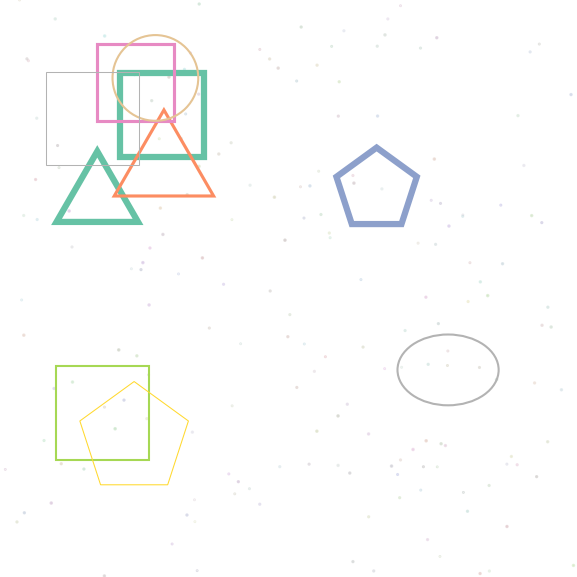[{"shape": "square", "thickness": 3, "radius": 0.37, "center": [0.28, 0.8]}, {"shape": "triangle", "thickness": 3, "radius": 0.41, "center": [0.168, 0.656]}, {"shape": "triangle", "thickness": 1.5, "radius": 0.5, "center": [0.284, 0.709]}, {"shape": "pentagon", "thickness": 3, "radius": 0.37, "center": [0.652, 0.67]}, {"shape": "square", "thickness": 1.5, "radius": 0.33, "center": [0.235, 0.857]}, {"shape": "square", "thickness": 1, "radius": 0.4, "center": [0.177, 0.284]}, {"shape": "pentagon", "thickness": 0.5, "radius": 0.49, "center": [0.232, 0.24]}, {"shape": "circle", "thickness": 1, "radius": 0.37, "center": [0.269, 0.864]}, {"shape": "square", "thickness": 0.5, "radius": 0.4, "center": [0.16, 0.794]}, {"shape": "oval", "thickness": 1, "radius": 0.44, "center": [0.776, 0.359]}]